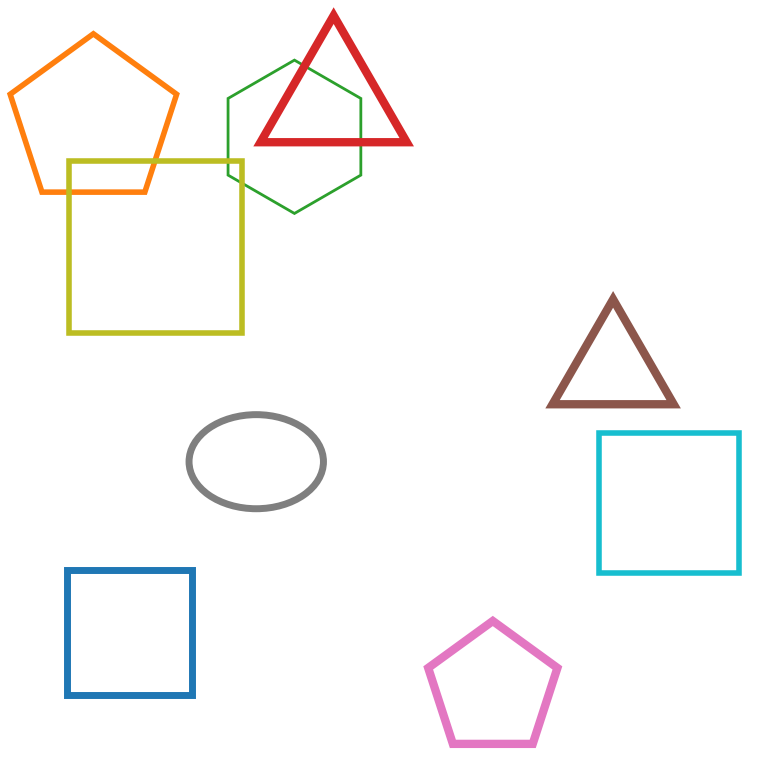[{"shape": "square", "thickness": 2.5, "radius": 0.4, "center": [0.168, 0.178]}, {"shape": "pentagon", "thickness": 2, "radius": 0.57, "center": [0.121, 0.842]}, {"shape": "hexagon", "thickness": 1, "radius": 0.5, "center": [0.382, 0.822]}, {"shape": "triangle", "thickness": 3, "radius": 0.55, "center": [0.433, 0.87]}, {"shape": "triangle", "thickness": 3, "radius": 0.45, "center": [0.796, 0.52]}, {"shape": "pentagon", "thickness": 3, "radius": 0.44, "center": [0.64, 0.105]}, {"shape": "oval", "thickness": 2.5, "radius": 0.44, "center": [0.333, 0.4]}, {"shape": "square", "thickness": 2, "radius": 0.56, "center": [0.202, 0.679]}, {"shape": "square", "thickness": 2, "radius": 0.45, "center": [0.869, 0.347]}]